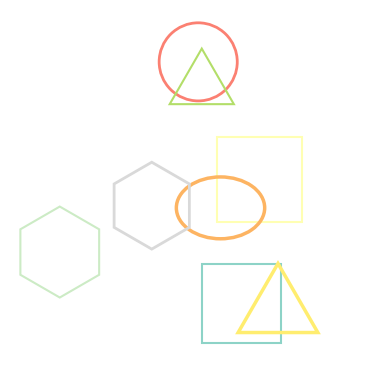[{"shape": "square", "thickness": 1.5, "radius": 0.52, "center": [0.628, 0.212]}, {"shape": "square", "thickness": 1.5, "radius": 0.55, "center": [0.673, 0.533]}, {"shape": "circle", "thickness": 2, "radius": 0.51, "center": [0.515, 0.839]}, {"shape": "oval", "thickness": 2.5, "radius": 0.57, "center": [0.573, 0.46]}, {"shape": "triangle", "thickness": 1.5, "radius": 0.48, "center": [0.524, 0.778]}, {"shape": "hexagon", "thickness": 2, "radius": 0.56, "center": [0.394, 0.466]}, {"shape": "hexagon", "thickness": 1.5, "radius": 0.59, "center": [0.155, 0.345]}, {"shape": "triangle", "thickness": 2.5, "radius": 0.6, "center": [0.722, 0.196]}]